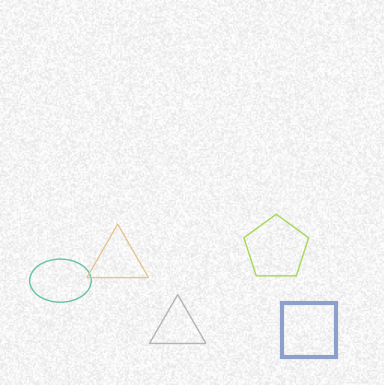[{"shape": "oval", "thickness": 1, "radius": 0.4, "center": [0.157, 0.271]}, {"shape": "square", "thickness": 3, "radius": 0.35, "center": [0.803, 0.143]}, {"shape": "pentagon", "thickness": 1, "radius": 0.44, "center": [0.718, 0.355]}, {"shape": "triangle", "thickness": 1, "radius": 0.46, "center": [0.306, 0.325]}, {"shape": "triangle", "thickness": 1, "radius": 0.42, "center": [0.462, 0.15]}]